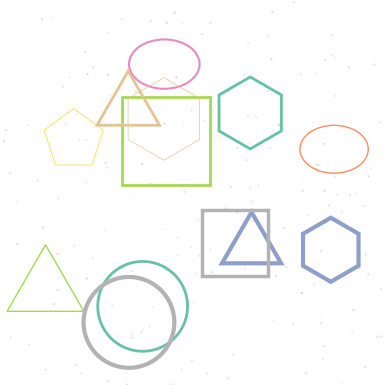[{"shape": "circle", "thickness": 2, "radius": 0.58, "center": [0.371, 0.204]}, {"shape": "hexagon", "thickness": 2, "radius": 0.47, "center": [0.65, 0.707]}, {"shape": "oval", "thickness": 1, "radius": 0.44, "center": [0.868, 0.612]}, {"shape": "triangle", "thickness": 3, "radius": 0.44, "center": [0.653, 0.36]}, {"shape": "hexagon", "thickness": 3, "radius": 0.42, "center": [0.859, 0.351]}, {"shape": "oval", "thickness": 1.5, "radius": 0.46, "center": [0.427, 0.833]}, {"shape": "square", "thickness": 2, "radius": 0.57, "center": [0.431, 0.633]}, {"shape": "triangle", "thickness": 1, "radius": 0.58, "center": [0.118, 0.249]}, {"shape": "pentagon", "thickness": 0.5, "radius": 0.4, "center": [0.192, 0.637]}, {"shape": "hexagon", "thickness": 0.5, "radius": 0.54, "center": [0.426, 0.691]}, {"shape": "triangle", "thickness": 2, "radius": 0.47, "center": [0.333, 0.722]}, {"shape": "circle", "thickness": 3, "radius": 0.59, "center": [0.335, 0.163]}, {"shape": "square", "thickness": 2.5, "radius": 0.43, "center": [0.611, 0.368]}]